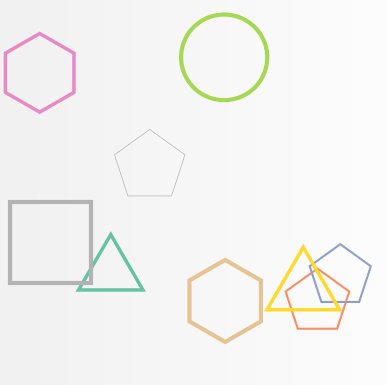[{"shape": "triangle", "thickness": 2.5, "radius": 0.48, "center": [0.286, 0.295]}, {"shape": "pentagon", "thickness": 1.5, "radius": 0.43, "center": [0.819, 0.216]}, {"shape": "pentagon", "thickness": 1.5, "radius": 0.41, "center": [0.878, 0.283]}, {"shape": "hexagon", "thickness": 2.5, "radius": 0.51, "center": [0.102, 0.811]}, {"shape": "circle", "thickness": 3, "radius": 0.56, "center": [0.579, 0.851]}, {"shape": "triangle", "thickness": 2.5, "radius": 0.54, "center": [0.783, 0.25]}, {"shape": "hexagon", "thickness": 3, "radius": 0.53, "center": [0.581, 0.218]}, {"shape": "square", "thickness": 3, "radius": 0.52, "center": [0.13, 0.37]}, {"shape": "pentagon", "thickness": 0.5, "radius": 0.48, "center": [0.386, 0.568]}]